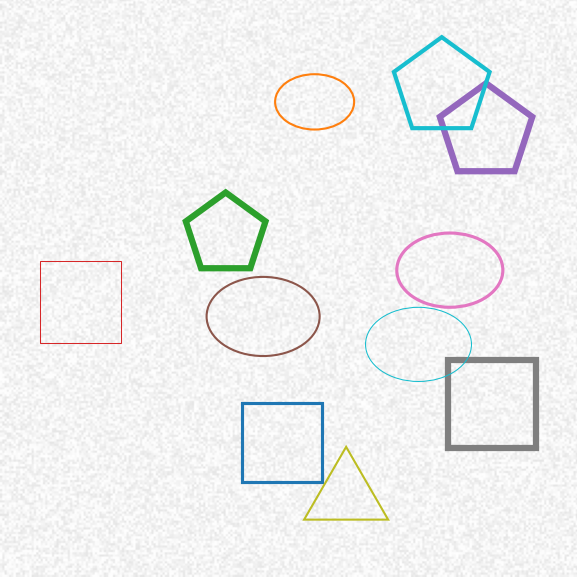[{"shape": "square", "thickness": 1.5, "radius": 0.34, "center": [0.489, 0.233]}, {"shape": "oval", "thickness": 1, "radius": 0.34, "center": [0.545, 0.823]}, {"shape": "pentagon", "thickness": 3, "radius": 0.36, "center": [0.391, 0.593]}, {"shape": "square", "thickness": 0.5, "radius": 0.35, "center": [0.139, 0.476]}, {"shape": "pentagon", "thickness": 3, "radius": 0.42, "center": [0.842, 0.771]}, {"shape": "oval", "thickness": 1, "radius": 0.49, "center": [0.456, 0.451]}, {"shape": "oval", "thickness": 1.5, "radius": 0.46, "center": [0.779, 0.531]}, {"shape": "square", "thickness": 3, "radius": 0.38, "center": [0.851, 0.3]}, {"shape": "triangle", "thickness": 1, "radius": 0.42, "center": [0.599, 0.141]}, {"shape": "pentagon", "thickness": 2, "radius": 0.44, "center": [0.765, 0.848]}, {"shape": "oval", "thickness": 0.5, "radius": 0.46, "center": [0.725, 0.403]}]